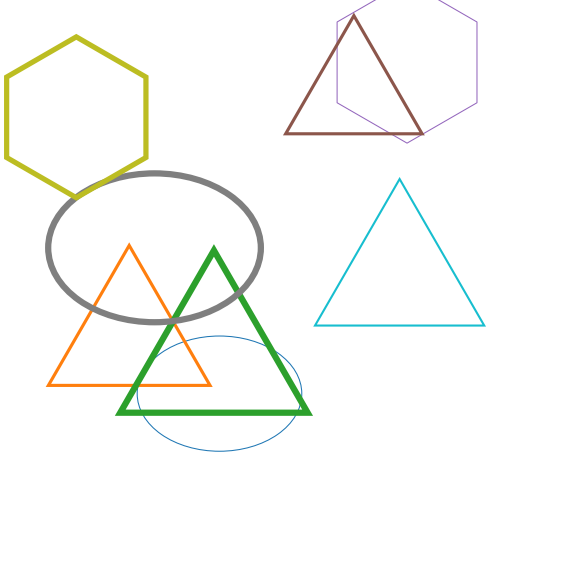[{"shape": "oval", "thickness": 0.5, "radius": 0.71, "center": [0.38, 0.318]}, {"shape": "triangle", "thickness": 1.5, "radius": 0.81, "center": [0.224, 0.413]}, {"shape": "triangle", "thickness": 3, "radius": 0.94, "center": [0.37, 0.378]}, {"shape": "hexagon", "thickness": 0.5, "radius": 0.7, "center": [0.705, 0.891]}, {"shape": "triangle", "thickness": 1.5, "radius": 0.68, "center": [0.613, 0.836]}, {"shape": "oval", "thickness": 3, "radius": 0.92, "center": [0.268, 0.57]}, {"shape": "hexagon", "thickness": 2.5, "radius": 0.7, "center": [0.132, 0.796]}, {"shape": "triangle", "thickness": 1, "radius": 0.85, "center": [0.692, 0.52]}]